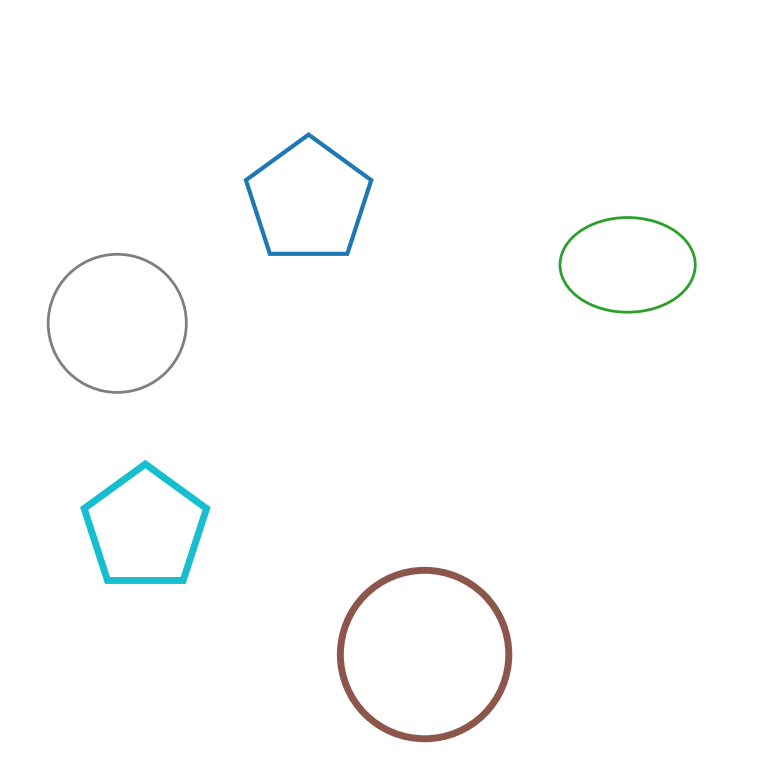[{"shape": "pentagon", "thickness": 1.5, "radius": 0.43, "center": [0.401, 0.74]}, {"shape": "oval", "thickness": 1, "radius": 0.44, "center": [0.815, 0.656]}, {"shape": "circle", "thickness": 2.5, "radius": 0.55, "center": [0.551, 0.15]}, {"shape": "circle", "thickness": 1, "radius": 0.45, "center": [0.152, 0.58]}, {"shape": "pentagon", "thickness": 2.5, "radius": 0.42, "center": [0.189, 0.314]}]